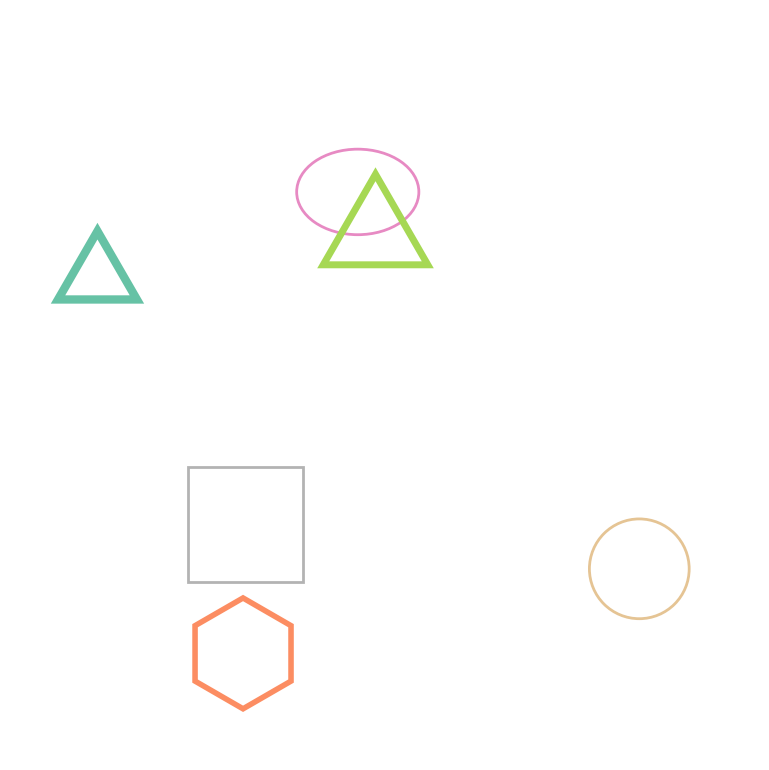[{"shape": "triangle", "thickness": 3, "radius": 0.3, "center": [0.127, 0.641]}, {"shape": "hexagon", "thickness": 2, "radius": 0.36, "center": [0.316, 0.151]}, {"shape": "oval", "thickness": 1, "radius": 0.4, "center": [0.465, 0.751]}, {"shape": "triangle", "thickness": 2.5, "radius": 0.39, "center": [0.488, 0.695]}, {"shape": "circle", "thickness": 1, "radius": 0.32, "center": [0.83, 0.261]}, {"shape": "square", "thickness": 1, "radius": 0.37, "center": [0.319, 0.319]}]